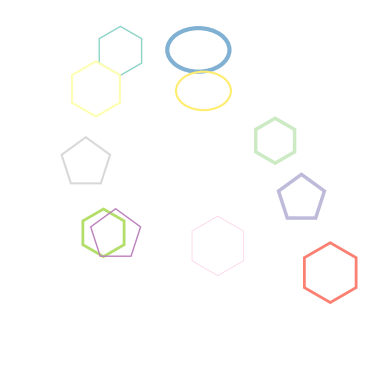[{"shape": "hexagon", "thickness": 1, "radius": 0.32, "center": [0.313, 0.868]}, {"shape": "hexagon", "thickness": 1.5, "radius": 0.36, "center": [0.249, 0.769]}, {"shape": "pentagon", "thickness": 2.5, "radius": 0.31, "center": [0.783, 0.484]}, {"shape": "hexagon", "thickness": 2, "radius": 0.39, "center": [0.858, 0.292]}, {"shape": "oval", "thickness": 3, "radius": 0.4, "center": [0.515, 0.87]}, {"shape": "hexagon", "thickness": 2, "radius": 0.31, "center": [0.269, 0.395]}, {"shape": "hexagon", "thickness": 0.5, "radius": 0.39, "center": [0.566, 0.361]}, {"shape": "pentagon", "thickness": 1.5, "radius": 0.33, "center": [0.223, 0.577]}, {"shape": "pentagon", "thickness": 1, "radius": 0.34, "center": [0.3, 0.39]}, {"shape": "hexagon", "thickness": 2.5, "radius": 0.29, "center": [0.715, 0.635]}, {"shape": "oval", "thickness": 1.5, "radius": 0.36, "center": [0.528, 0.764]}]